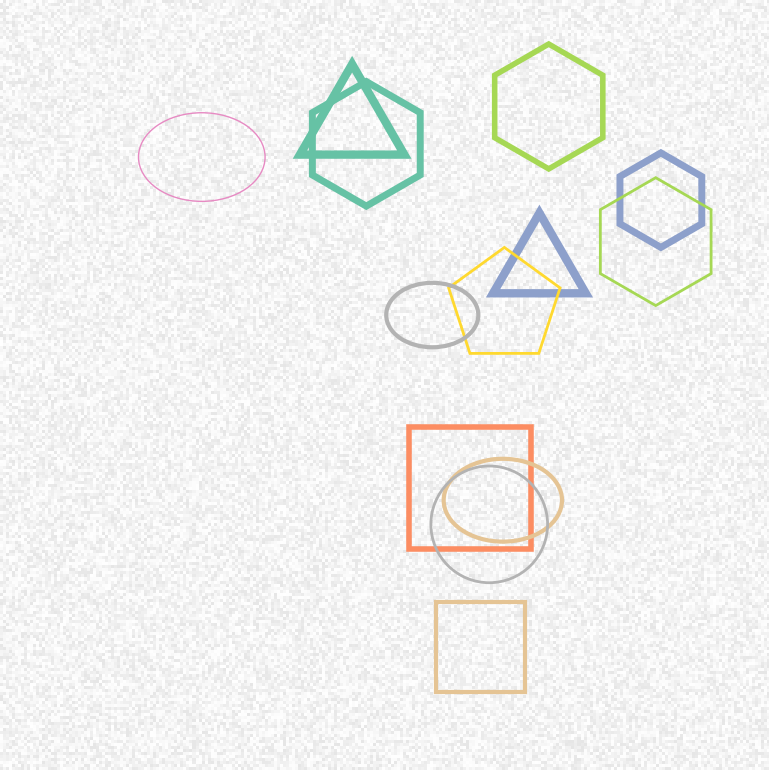[{"shape": "hexagon", "thickness": 2.5, "radius": 0.4, "center": [0.476, 0.813]}, {"shape": "triangle", "thickness": 3, "radius": 0.39, "center": [0.457, 0.838]}, {"shape": "square", "thickness": 2, "radius": 0.4, "center": [0.611, 0.366]}, {"shape": "hexagon", "thickness": 2.5, "radius": 0.31, "center": [0.858, 0.74]}, {"shape": "triangle", "thickness": 3, "radius": 0.35, "center": [0.701, 0.654]}, {"shape": "oval", "thickness": 0.5, "radius": 0.41, "center": [0.262, 0.796]}, {"shape": "hexagon", "thickness": 2, "radius": 0.41, "center": [0.713, 0.862]}, {"shape": "hexagon", "thickness": 1, "radius": 0.42, "center": [0.852, 0.686]}, {"shape": "pentagon", "thickness": 1, "radius": 0.38, "center": [0.655, 0.603]}, {"shape": "square", "thickness": 1.5, "radius": 0.29, "center": [0.624, 0.16]}, {"shape": "oval", "thickness": 1.5, "radius": 0.38, "center": [0.653, 0.35]}, {"shape": "oval", "thickness": 1.5, "radius": 0.3, "center": [0.561, 0.591]}, {"shape": "circle", "thickness": 1, "radius": 0.38, "center": [0.635, 0.319]}]